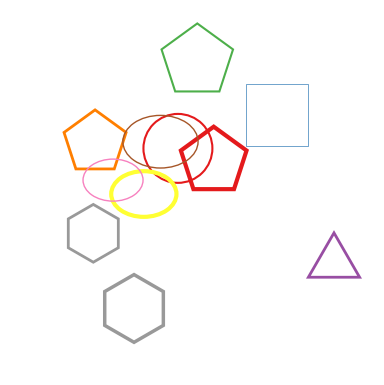[{"shape": "pentagon", "thickness": 3, "radius": 0.45, "center": [0.555, 0.581]}, {"shape": "circle", "thickness": 1.5, "radius": 0.45, "center": [0.462, 0.615]}, {"shape": "square", "thickness": 0.5, "radius": 0.4, "center": [0.719, 0.702]}, {"shape": "pentagon", "thickness": 1.5, "radius": 0.49, "center": [0.512, 0.841]}, {"shape": "triangle", "thickness": 2, "radius": 0.38, "center": [0.868, 0.318]}, {"shape": "pentagon", "thickness": 2, "radius": 0.42, "center": [0.247, 0.63]}, {"shape": "oval", "thickness": 3, "radius": 0.42, "center": [0.374, 0.496]}, {"shape": "oval", "thickness": 1, "radius": 0.49, "center": [0.417, 0.632]}, {"shape": "oval", "thickness": 1, "radius": 0.39, "center": [0.294, 0.532]}, {"shape": "hexagon", "thickness": 2, "radius": 0.38, "center": [0.242, 0.394]}, {"shape": "hexagon", "thickness": 2.5, "radius": 0.44, "center": [0.348, 0.199]}]